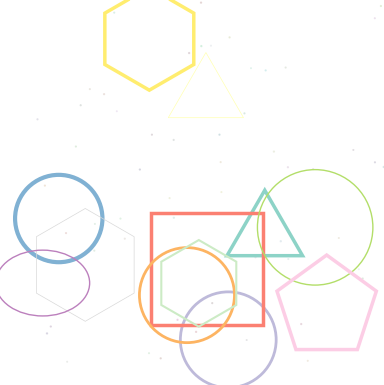[{"shape": "triangle", "thickness": 2.5, "radius": 0.57, "center": [0.688, 0.393]}, {"shape": "triangle", "thickness": 0.5, "radius": 0.56, "center": [0.535, 0.751]}, {"shape": "circle", "thickness": 2, "radius": 0.62, "center": [0.593, 0.117]}, {"shape": "square", "thickness": 2.5, "radius": 0.73, "center": [0.537, 0.302]}, {"shape": "circle", "thickness": 3, "radius": 0.57, "center": [0.153, 0.432]}, {"shape": "circle", "thickness": 2, "radius": 0.62, "center": [0.486, 0.233]}, {"shape": "circle", "thickness": 1, "radius": 0.75, "center": [0.819, 0.409]}, {"shape": "pentagon", "thickness": 2.5, "radius": 0.68, "center": [0.848, 0.202]}, {"shape": "hexagon", "thickness": 0.5, "radius": 0.73, "center": [0.221, 0.312]}, {"shape": "oval", "thickness": 1, "radius": 0.61, "center": [0.111, 0.265]}, {"shape": "hexagon", "thickness": 1.5, "radius": 0.56, "center": [0.516, 0.264]}, {"shape": "hexagon", "thickness": 2.5, "radius": 0.67, "center": [0.388, 0.899]}]